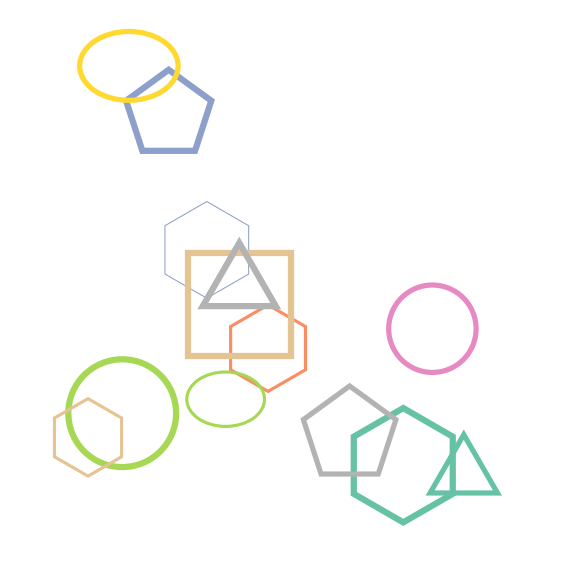[{"shape": "hexagon", "thickness": 3, "radius": 0.49, "center": [0.698, 0.194]}, {"shape": "triangle", "thickness": 2.5, "radius": 0.34, "center": [0.803, 0.179]}, {"shape": "hexagon", "thickness": 1.5, "radius": 0.37, "center": [0.464, 0.396]}, {"shape": "hexagon", "thickness": 0.5, "radius": 0.42, "center": [0.358, 0.566]}, {"shape": "pentagon", "thickness": 3, "radius": 0.39, "center": [0.292, 0.801]}, {"shape": "circle", "thickness": 2.5, "radius": 0.38, "center": [0.749, 0.43]}, {"shape": "circle", "thickness": 3, "radius": 0.47, "center": [0.212, 0.284]}, {"shape": "oval", "thickness": 1.5, "radius": 0.34, "center": [0.391, 0.308]}, {"shape": "oval", "thickness": 2.5, "radius": 0.43, "center": [0.223, 0.885]}, {"shape": "square", "thickness": 3, "radius": 0.44, "center": [0.415, 0.472]}, {"shape": "hexagon", "thickness": 1.5, "radius": 0.34, "center": [0.152, 0.242]}, {"shape": "triangle", "thickness": 3, "radius": 0.36, "center": [0.414, 0.506]}, {"shape": "pentagon", "thickness": 2.5, "radius": 0.42, "center": [0.605, 0.246]}]